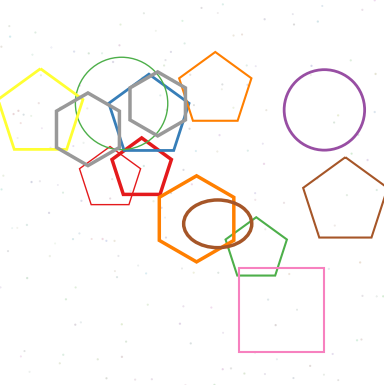[{"shape": "pentagon", "thickness": 1, "radius": 0.42, "center": [0.286, 0.536]}, {"shape": "pentagon", "thickness": 2.5, "radius": 0.41, "center": [0.368, 0.561]}, {"shape": "pentagon", "thickness": 2, "radius": 0.55, "center": [0.387, 0.698]}, {"shape": "circle", "thickness": 1, "radius": 0.6, "center": [0.316, 0.731]}, {"shape": "pentagon", "thickness": 1.5, "radius": 0.42, "center": [0.666, 0.352]}, {"shape": "circle", "thickness": 2, "radius": 0.52, "center": [0.843, 0.715]}, {"shape": "hexagon", "thickness": 2.5, "radius": 0.56, "center": [0.511, 0.432]}, {"shape": "pentagon", "thickness": 1.5, "radius": 0.49, "center": [0.559, 0.766]}, {"shape": "pentagon", "thickness": 2, "radius": 0.58, "center": [0.105, 0.706]}, {"shape": "pentagon", "thickness": 1.5, "radius": 0.58, "center": [0.897, 0.476]}, {"shape": "oval", "thickness": 2.5, "radius": 0.44, "center": [0.565, 0.419]}, {"shape": "square", "thickness": 1.5, "radius": 0.55, "center": [0.731, 0.195]}, {"shape": "hexagon", "thickness": 2.5, "radius": 0.42, "center": [0.41, 0.73]}, {"shape": "hexagon", "thickness": 2.5, "radius": 0.47, "center": [0.228, 0.664]}]